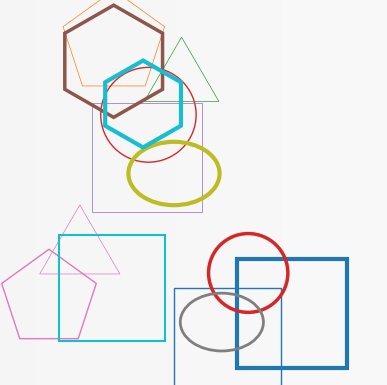[{"shape": "square", "thickness": 1, "radius": 0.69, "center": [0.587, 0.116]}, {"shape": "square", "thickness": 3, "radius": 0.71, "center": [0.754, 0.186]}, {"shape": "pentagon", "thickness": 0.5, "radius": 0.69, "center": [0.294, 0.888]}, {"shape": "triangle", "thickness": 0.5, "radius": 0.56, "center": [0.469, 0.792]}, {"shape": "circle", "thickness": 1, "radius": 0.62, "center": [0.383, 0.702]}, {"shape": "circle", "thickness": 2.5, "radius": 0.51, "center": [0.641, 0.291]}, {"shape": "square", "thickness": 0.5, "radius": 0.71, "center": [0.38, 0.59]}, {"shape": "hexagon", "thickness": 2.5, "radius": 0.73, "center": [0.293, 0.841]}, {"shape": "pentagon", "thickness": 1, "radius": 0.64, "center": [0.126, 0.224]}, {"shape": "triangle", "thickness": 0.5, "radius": 0.6, "center": [0.206, 0.348]}, {"shape": "oval", "thickness": 2, "radius": 0.54, "center": [0.573, 0.163]}, {"shape": "oval", "thickness": 3, "radius": 0.59, "center": [0.449, 0.549]}, {"shape": "square", "thickness": 1.5, "radius": 0.69, "center": [0.289, 0.251]}, {"shape": "hexagon", "thickness": 3, "radius": 0.56, "center": [0.369, 0.73]}]